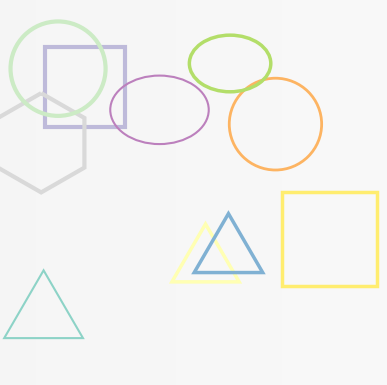[{"shape": "triangle", "thickness": 1.5, "radius": 0.59, "center": [0.112, 0.18]}, {"shape": "triangle", "thickness": 2.5, "radius": 0.5, "center": [0.53, 0.318]}, {"shape": "square", "thickness": 3, "radius": 0.52, "center": [0.219, 0.774]}, {"shape": "triangle", "thickness": 2.5, "radius": 0.51, "center": [0.59, 0.343]}, {"shape": "circle", "thickness": 2, "radius": 0.6, "center": [0.711, 0.678]}, {"shape": "oval", "thickness": 2.5, "radius": 0.53, "center": [0.594, 0.835]}, {"shape": "hexagon", "thickness": 3, "radius": 0.64, "center": [0.106, 0.629]}, {"shape": "oval", "thickness": 1.5, "radius": 0.64, "center": [0.412, 0.715]}, {"shape": "circle", "thickness": 3, "radius": 0.61, "center": [0.15, 0.822]}, {"shape": "square", "thickness": 2.5, "radius": 0.62, "center": [0.851, 0.379]}]